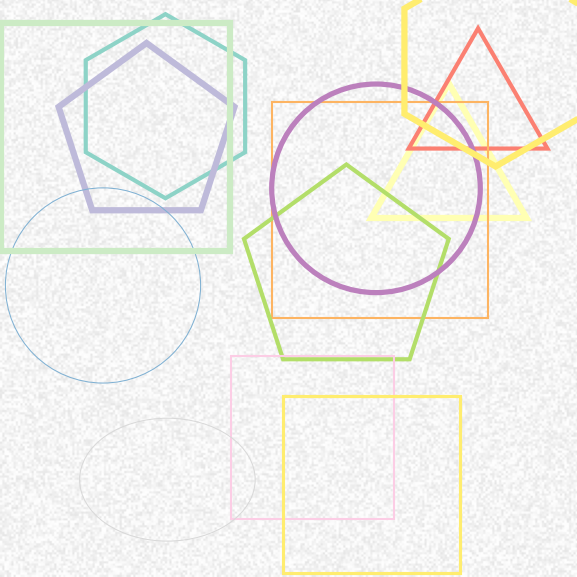[{"shape": "hexagon", "thickness": 2, "radius": 0.8, "center": [0.286, 0.815]}, {"shape": "triangle", "thickness": 3, "radius": 0.78, "center": [0.777, 0.699]}, {"shape": "pentagon", "thickness": 3, "radius": 0.8, "center": [0.254, 0.765]}, {"shape": "triangle", "thickness": 2, "radius": 0.69, "center": [0.828, 0.811]}, {"shape": "circle", "thickness": 0.5, "radius": 0.84, "center": [0.178, 0.505]}, {"shape": "square", "thickness": 1, "radius": 0.93, "center": [0.658, 0.636]}, {"shape": "pentagon", "thickness": 2, "radius": 0.93, "center": [0.6, 0.528]}, {"shape": "square", "thickness": 1, "radius": 0.71, "center": [0.541, 0.241]}, {"shape": "oval", "thickness": 0.5, "radius": 0.76, "center": [0.29, 0.169]}, {"shape": "circle", "thickness": 2.5, "radius": 0.9, "center": [0.651, 0.673]}, {"shape": "square", "thickness": 3, "radius": 0.99, "center": [0.2, 0.762]}, {"shape": "hexagon", "thickness": 3, "radius": 0.91, "center": [0.858, 0.893]}, {"shape": "square", "thickness": 1.5, "radius": 0.77, "center": [0.643, 0.16]}]